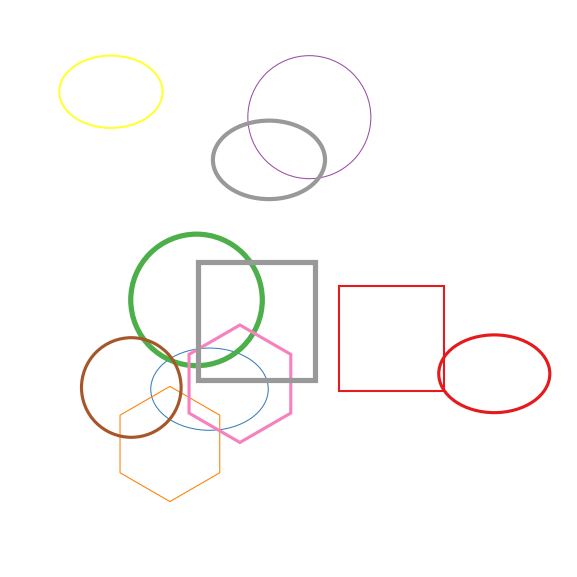[{"shape": "square", "thickness": 1, "radius": 0.46, "center": [0.678, 0.413]}, {"shape": "oval", "thickness": 1.5, "radius": 0.48, "center": [0.856, 0.352]}, {"shape": "oval", "thickness": 0.5, "radius": 0.51, "center": [0.363, 0.325]}, {"shape": "circle", "thickness": 2.5, "radius": 0.57, "center": [0.34, 0.48]}, {"shape": "circle", "thickness": 0.5, "radius": 0.53, "center": [0.536, 0.796]}, {"shape": "hexagon", "thickness": 0.5, "radius": 0.5, "center": [0.294, 0.23]}, {"shape": "oval", "thickness": 1, "radius": 0.45, "center": [0.192, 0.84]}, {"shape": "circle", "thickness": 1.5, "radius": 0.43, "center": [0.227, 0.328]}, {"shape": "hexagon", "thickness": 1.5, "radius": 0.51, "center": [0.415, 0.335]}, {"shape": "oval", "thickness": 2, "radius": 0.49, "center": [0.466, 0.722]}, {"shape": "square", "thickness": 2.5, "radius": 0.51, "center": [0.444, 0.443]}]